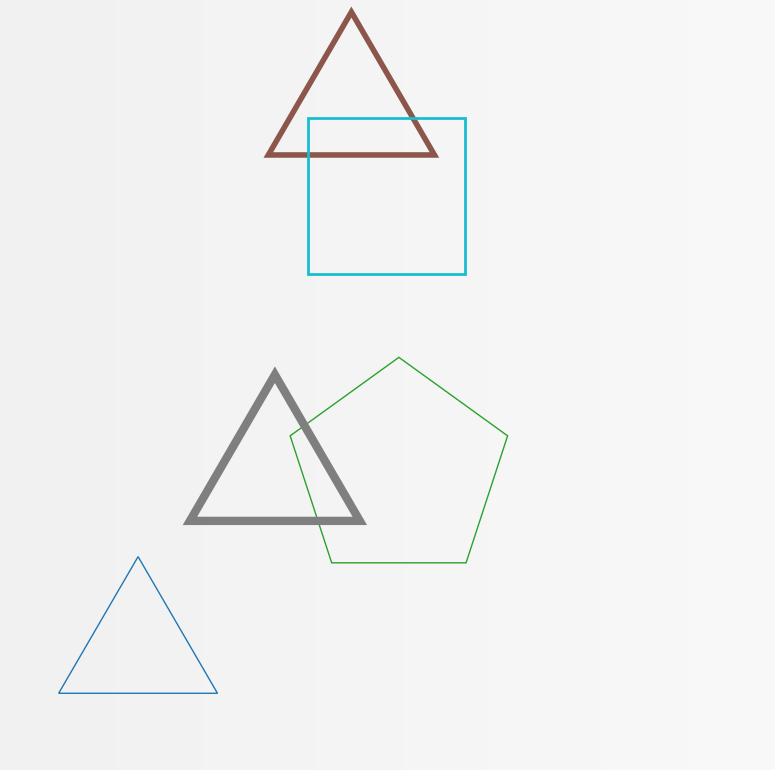[{"shape": "triangle", "thickness": 0.5, "radius": 0.59, "center": [0.178, 0.159]}, {"shape": "pentagon", "thickness": 0.5, "radius": 0.74, "center": [0.515, 0.388]}, {"shape": "triangle", "thickness": 2, "radius": 0.62, "center": [0.453, 0.861]}, {"shape": "triangle", "thickness": 3, "radius": 0.63, "center": [0.355, 0.387]}, {"shape": "square", "thickness": 1, "radius": 0.51, "center": [0.498, 0.745]}]